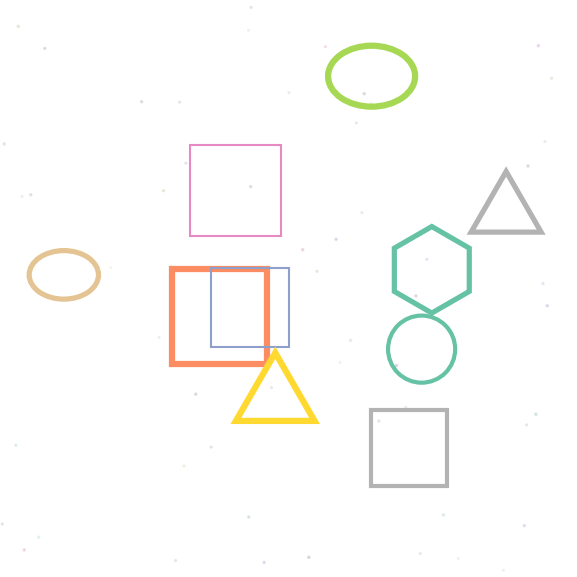[{"shape": "circle", "thickness": 2, "radius": 0.29, "center": [0.73, 0.395]}, {"shape": "hexagon", "thickness": 2.5, "radius": 0.37, "center": [0.748, 0.532]}, {"shape": "square", "thickness": 3, "radius": 0.41, "center": [0.38, 0.451]}, {"shape": "square", "thickness": 1, "radius": 0.34, "center": [0.433, 0.466]}, {"shape": "square", "thickness": 1, "radius": 0.39, "center": [0.408, 0.669]}, {"shape": "oval", "thickness": 3, "radius": 0.38, "center": [0.643, 0.867]}, {"shape": "triangle", "thickness": 3, "radius": 0.39, "center": [0.477, 0.31]}, {"shape": "oval", "thickness": 2.5, "radius": 0.3, "center": [0.111, 0.523]}, {"shape": "square", "thickness": 2, "radius": 0.33, "center": [0.708, 0.224]}, {"shape": "triangle", "thickness": 2.5, "radius": 0.35, "center": [0.876, 0.632]}]